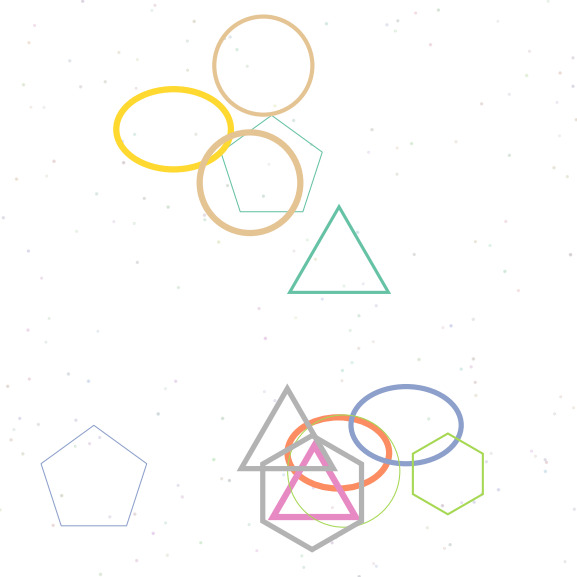[{"shape": "pentagon", "thickness": 0.5, "radius": 0.46, "center": [0.47, 0.707]}, {"shape": "triangle", "thickness": 1.5, "radius": 0.49, "center": [0.587, 0.542]}, {"shape": "oval", "thickness": 3, "radius": 0.44, "center": [0.586, 0.215]}, {"shape": "oval", "thickness": 2.5, "radius": 0.48, "center": [0.703, 0.263]}, {"shape": "pentagon", "thickness": 0.5, "radius": 0.48, "center": [0.163, 0.166]}, {"shape": "triangle", "thickness": 3, "radius": 0.41, "center": [0.544, 0.145]}, {"shape": "circle", "thickness": 0.5, "radius": 0.49, "center": [0.595, 0.183]}, {"shape": "hexagon", "thickness": 1, "radius": 0.35, "center": [0.776, 0.179]}, {"shape": "oval", "thickness": 3, "radius": 0.5, "center": [0.301, 0.775]}, {"shape": "circle", "thickness": 3, "radius": 0.44, "center": [0.433, 0.683]}, {"shape": "circle", "thickness": 2, "radius": 0.42, "center": [0.456, 0.886]}, {"shape": "hexagon", "thickness": 2.5, "radius": 0.49, "center": [0.54, 0.146]}, {"shape": "triangle", "thickness": 2.5, "radius": 0.46, "center": [0.498, 0.234]}]